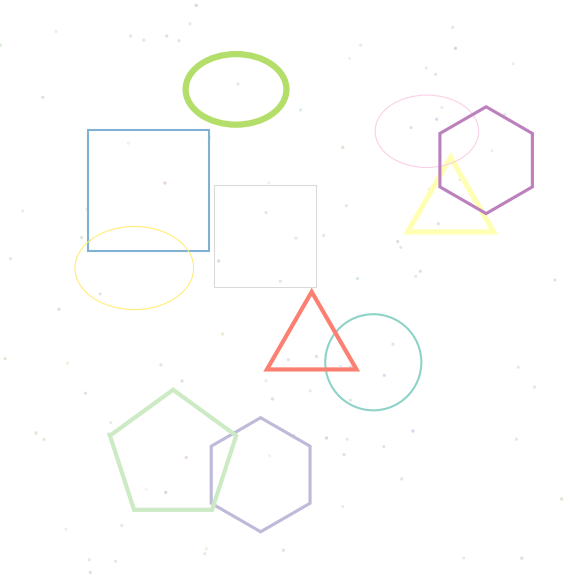[{"shape": "circle", "thickness": 1, "radius": 0.42, "center": [0.646, 0.372]}, {"shape": "triangle", "thickness": 2.5, "radius": 0.43, "center": [0.78, 0.641]}, {"shape": "hexagon", "thickness": 1.5, "radius": 0.49, "center": [0.451, 0.177]}, {"shape": "triangle", "thickness": 2, "radius": 0.45, "center": [0.54, 0.404]}, {"shape": "square", "thickness": 1, "radius": 0.52, "center": [0.258, 0.669]}, {"shape": "oval", "thickness": 3, "radius": 0.44, "center": [0.409, 0.844]}, {"shape": "oval", "thickness": 0.5, "radius": 0.45, "center": [0.739, 0.772]}, {"shape": "square", "thickness": 0.5, "radius": 0.44, "center": [0.459, 0.59]}, {"shape": "hexagon", "thickness": 1.5, "radius": 0.46, "center": [0.842, 0.722]}, {"shape": "pentagon", "thickness": 2, "radius": 0.57, "center": [0.3, 0.209]}, {"shape": "oval", "thickness": 0.5, "radius": 0.51, "center": [0.233, 0.535]}]